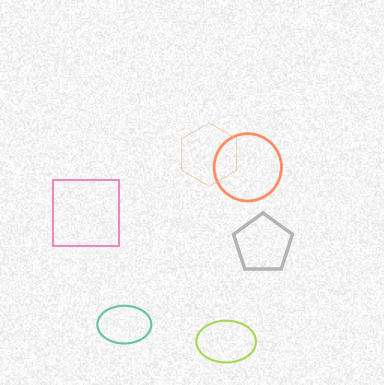[{"shape": "oval", "thickness": 1.5, "radius": 0.35, "center": [0.323, 0.157]}, {"shape": "circle", "thickness": 2, "radius": 0.44, "center": [0.644, 0.565]}, {"shape": "square", "thickness": 1.5, "radius": 0.43, "center": [0.224, 0.447]}, {"shape": "oval", "thickness": 1.5, "radius": 0.39, "center": [0.587, 0.113]}, {"shape": "hexagon", "thickness": 0.5, "radius": 0.41, "center": [0.543, 0.598]}, {"shape": "pentagon", "thickness": 2.5, "radius": 0.4, "center": [0.683, 0.366]}]